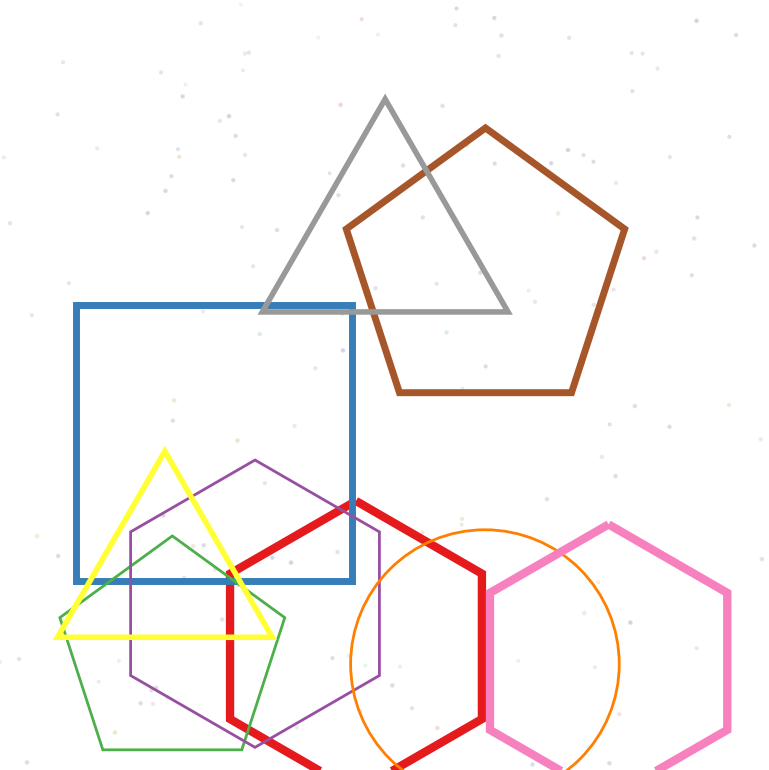[{"shape": "hexagon", "thickness": 3, "radius": 0.94, "center": [0.462, 0.161]}, {"shape": "square", "thickness": 2.5, "radius": 0.9, "center": [0.278, 0.425]}, {"shape": "pentagon", "thickness": 1, "radius": 0.77, "center": [0.224, 0.15]}, {"shape": "hexagon", "thickness": 1, "radius": 0.93, "center": [0.331, 0.216]}, {"shape": "circle", "thickness": 1, "radius": 0.87, "center": [0.63, 0.138]}, {"shape": "triangle", "thickness": 2, "radius": 0.81, "center": [0.214, 0.253]}, {"shape": "pentagon", "thickness": 2.5, "radius": 0.95, "center": [0.63, 0.644]}, {"shape": "hexagon", "thickness": 3, "radius": 0.89, "center": [0.79, 0.141]}, {"shape": "triangle", "thickness": 2, "radius": 0.92, "center": [0.5, 0.687]}]